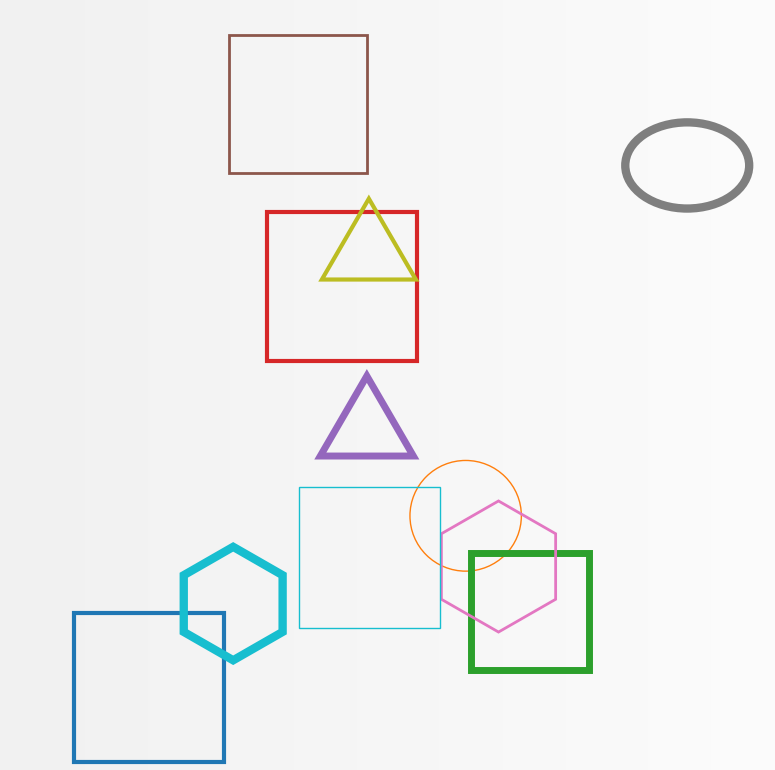[{"shape": "square", "thickness": 1.5, "radius": 0.48, "center": [0.192, 0.108]}, {"shape": "circle", "thickness": 0.5, "radius": 0.36, "center": [0.601, 0.33]}, {"shape": "square", "thickness": 2.5, "radius": 0.38, "center": [0.684, 0.206]}, {"shape": "square", "thickness": 1.5, "radius": 0.48, "center": [0.442, 0.627]}, {"shape": "triangle", "thickness": 2.5, "radius": 0.35, "center": [0.473, 0.442]}, {"shape": "square", "thickness": 1, "radius": 0.45, "center": [0.384, 0.865]}, {"shape": "hexagon", "thickness": 1, "radius": 0.43, "center": [0.643, 0.264]}, {"shape": "oval", "thickness": 3, "radius": 0.4, "center": [0.887, 0.785]}, {"shape": "triangle", "thickness": 1.5, "radius": 0.35, "center": [0.476, 0.672]}, {"shape": "square", "thickness": 0.5, "radius": 0.46, "center": [0.476, 0.276]}, {"shape": "hexagon", "thickness": 3, "radius": 0.37, "center": [0.301, 0.216]}]